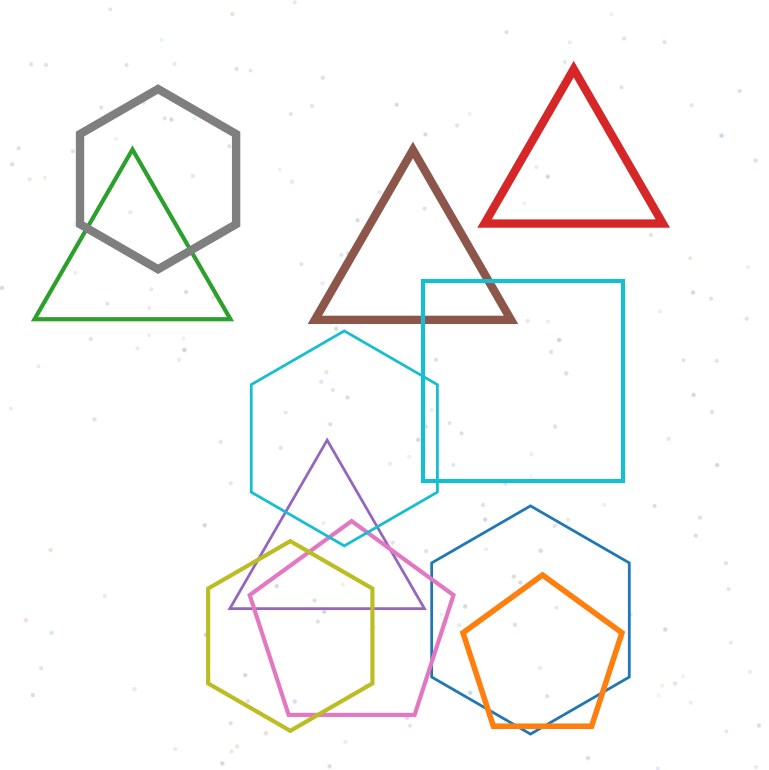[{"shape": "hexagon", "thickness": 1, "radius": 0.74, "center": [0.689, 0.195]}, {"shape": "pentagon", "thickness": 2, "radius": 0.54, "center": [0.705, 0.145]}, {"shape": "triangle", "thickness": 1.5, "radius": 0.73, "center": [0.172, 0.659]}, {"shape": "triangle", "thickness": 3, "radius": 0.67, "center": [0.745, 0.777]}, {"shape": "triangle", "thickness": 1, "radius": 0.73, "center": [0.425, 0.283]}, {"shape": "triangle", "thickness": 3, "radius": 0.74, "center": [0.536, 0.658]}, {"shape": "pentagon", "thickness": 1.5, "radius": 0.7, "center": [0.457, 0.184]}, {"shape": "hexagon", "thickness": 3, "radius": 0.59, "center": [0.205, 0.767]}, {"shape": "hexagon", "thickness": 1.5, "radius": 0.62, "center": [0.377, 0.174]}, {"shape": "hexagon", "thickness": 1, "radius": 0.7, "center": [0.447, 0.431]}, {"shape": "square", "thickness": 1.5, "radius": 0.65, "center": [0.679, 0.505]}]